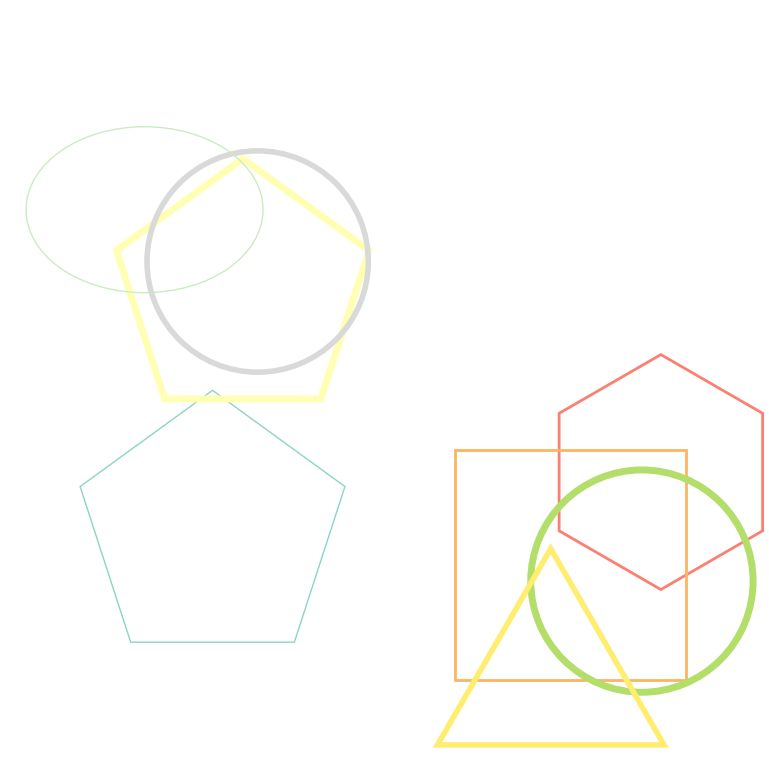[{"shape": "pentagon", "thickness": 0.5, "radius": 0.9, "center": [0.276, 0.312]}, {"shape": "pentagon", "thickness": 2.5, "radius": 0.86, "center": [0.315, 0.621]}, {"shape": "hexagon", "thickness": 1, "radius": 0.76, "center": [0.858, 0.387]}, {"shape": "square", "thickness": 1, "radius": 0.75, "center": [0.741, 0.266]}, {"shape": "circle", "thickness": 2.5, "radius": 0.72, "center": [0.834, 0.245]}, {"shape": "circle", "thickness": 2, "radius": 0.72, "center": [0.335, 0.66]}, {"shape": "oval", "thickness": 0.5, "radius": 0.77, "center": [0.188, 0.728]}, {"shape": "triangle", "thickness": 2, "radius": 0.85, "center": [0.715, 0.118]}]